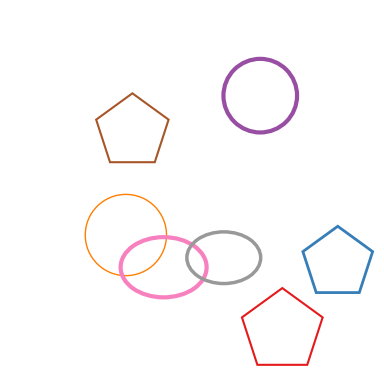[{"shape": "pentagon", "thickness": 1.5, "radius": 0.55, "center": [0.733, 0.142]}, {"shape": "pentagon", "thickness": 2, "radius": 0.48, "center": [0.877, 0.317]}, {"shape": "circle", "thickness": 3, "radius": 0.48, "center": [0.676, 0.752]}, {"shape": "circle", "thickness": 1, "radius": 0.53, "center": [0.327, 0.39]}, {"shape": "pentagon", "thickness": 1.5, "radius": 0.49, "center": [0.344, 0.659]}, {"shape": "oval", "thickness": 3, "radius": 0.56, "center": [0.425, 0.306]}, {"shape": "oval", "thickness": 2.5, "radius": 0.48, "center": [0.581, 0.331]}]